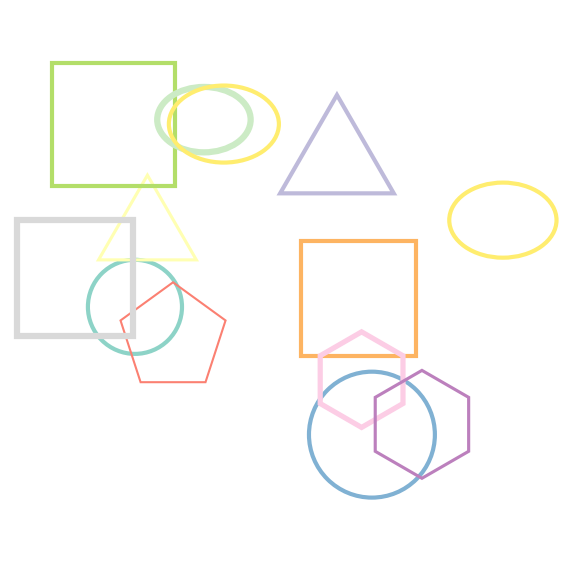[{"shape": "circle", "thickness": 2, "radius": 0.41, "center": [0.234, 0.468]}, {"shape": "triangle", "thickness": 1.5, "radius": 0.49, "center": [0.255, 0.598]}, {"shape": "triangle", "thickness": 2, "radius": 0.57, "center": [0.583, 0.721]}, {"shape": "pentagon", "thickness": 1, "radius": 0.48, "center": [0.3, 0.415]}, {"shape": "circle", "thickness": 2, "radius": 0.55, "center": [0.644, 0.247]}, {"shape": "square", "thickness": 2, "radius": 0.5, "center": [0.621, 0.482]}, {"shape": "square", "thickness": 2, "radius": 0.53, "center": [0.197, 0.784]}, {"shape": "hexagon", "thickness": 2.5, "radius": 0.41, "center": [0.626, 0.342]}, {"shape": "square", "thickness": 3, "radius": 0.5, "center": [0.131, 0.518]}, {"shape": "hexagon", "thickness": 1.5, "radius": 0.47, "center": [0.731, 0.264]}, {"shape": "oval", "thickness": 3, "radius": 0.4, "center": [0.353, 0.792]}, {"shape": "oval", "thickness": 2, "radius": 0.46, "center": [0.871, 0.618]}, {"shape": "oval", "thickness": 2, "radius": 0.48, "center": [0.388, 0.784]}]